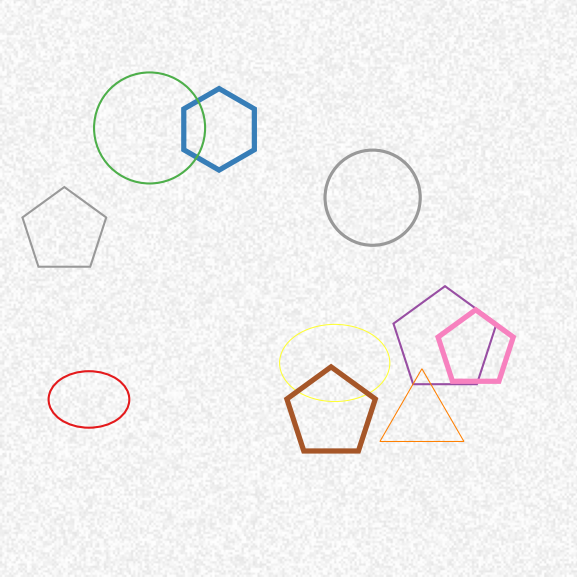[{"shape": "oval", "thickness": 1, "radius": 0.35, "center": [0.154, 0.307]}, {"shape": "hexagon", "thickness": 2.5, "radius": 0.35, "center": [0.379, 0.775]}, {"shape": "circle", "thickness": 1, "radius": 0.48, "center": [0.259, 0.778]}, {"shape": "pentagon", "thickness": 1, "radius": 0.47, "center": [0.771, 0.41]}, {"shape": "triangle", "thickness": 0.5, "radius": 0.42, "center": [0.731, 0.277]}, {"shape": "oval", "thickness": 0.5, "radius": 0.48, "center": [0.58, 0.371]}, {"shape": "pentagon", "thickness": 2.5, "radius": 0.4, "center": [0.573, 0.283]}, {"shape": "pentagon", "thickness": 2.5, "radius": 0.34, "center": [0.824, 0.394]}, {"shape": "pentagon", "thickness": 1, "radius": 0.38, "center": [0.111, 0.599]}, {"shape": "circle", "thickness": 1.5, "radius": 0.41, "center": [0.645, 0.657]}]